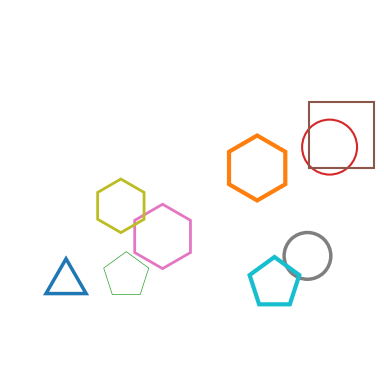[{"shape": "triangle", "thickness": 2.5, "radius": 0.3, "center": [0.172, 0.268]}, {"shape": "hexagon", "thickness": 3, "radius": 0.42, "center": [0.668, 0.564]}, {"shape": "pentagon", "thickness": 0.5, "radius": 0.31, "center": [0.328, 0.285]}, {"shape": "circle", "thickness": 1.5, "radius": 0.36, "center": [0.856, 0.618]}, {"shape": "square", "thickness": 1.5, "radius": 0.42, "center": [0.888, 0.649]}, {"shape": "hexagon", "thickness": 2, "radius": 0.42, "center": [0.422, 0.386]}, {"shape": "circle", "thickness": 2.5, "radius": 0.3, "center": [0.799, 0.335]}, {"shape": "hexagon", "thickness": 2, "radius": 0.35, "center": [0.314, 0.465]}, {"shape": "pentagon", "thickness": 3, "radius": 0.34, "center": [0.713, 0.265]}]